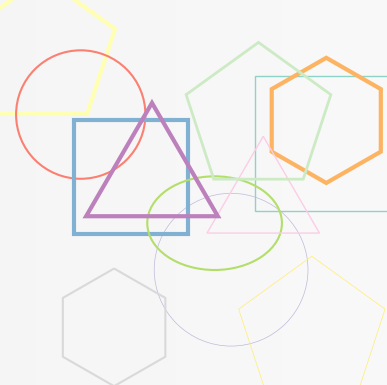[{"shape": "square", "thickness": 1, "radius": 0.88, "center": [0.833, 0.626]}, {"shape": "pentagon", "thickness": 3, "radius": 0.98, "center": [0.111, 0.864]}, {"shape": "circle", "thickness": 0.5, "radius": 0.99, "center": [0.596, 0.299]}, {"shape": "circle", "thickness": 1.5, "radius": 0.83, "center": [0.208, 0.702]}, {"shape": "square", "thickness": 3, "radius": 0.74, "center": [0.338, 0.541]}, {"shape": "hexagon", "thickness": 3, "radius": 0.81, "center": [0.842, 0.687]}, {"shape": "oval", "thickness": 1.5, "radius": 0.87, "center": [0.554, 0.42]}, {"shape": "triangle", "thickness": 1, "radius": 0.84, "center": [0.679, 0.478]}, {"shape": "hexagon", "thickness": 1.5, "radius": 0.76, "center": [0.294, 0.15]}, {"shape": "triangle", "thickness": 3, "radius": 0.98, "center": [0.392, 0.536]}, {"shape": "pentagon", "thickness": 2, "radius": 0.98, "center": [0.667, 0.693]}, {"shape": "pentagon", "thickness": 0.5, "radius": 0.99, "center": [0.805, 0.136]}]